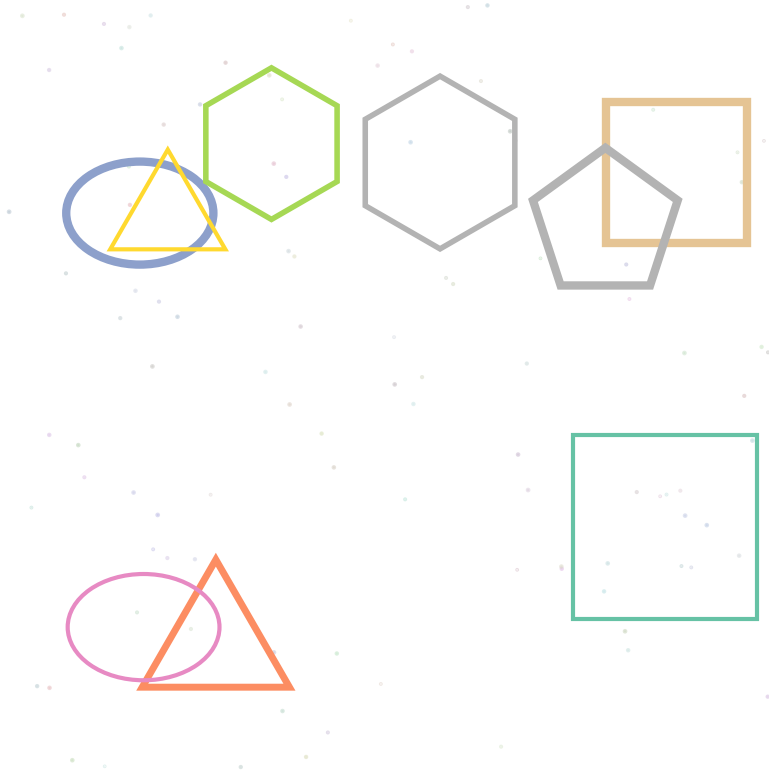[{"shape": "square", "thickness": 1.5, "radius": 0.6, "center": [0.863, 0.315]}, {"shape": "triangle", "thickness": 2.5, "radius": 0.55, "center": [0.28, 0.163]}, {"shape": "oval", "thickness": 3, "radius": 0.48, "center": [0.182, 0.723]}, {"shape": "oval", "thickness": 1.5, "radius": 0.49, "center": [0.186, 0.186]}, {"shape": "hexagon", "thickness": 2, "radius": 0.49, "center": [0.353, 0.813]}, {"shape": "triangle", "thickness": 1.5, "radius": 0.43, "center": [0.218, 0.719]}, {"shape": "square", "thickness": 3, "radius": 0.46, "center": [0.878, 0.776]}, {"shape": "hexagon", "thickness": 2, "radius": 0.56, "center": [0.571, 0.789]}, {"shape": "pentagon", "thickness": 3, "radius": 0.49, "center": [0.786, 0.709]}]